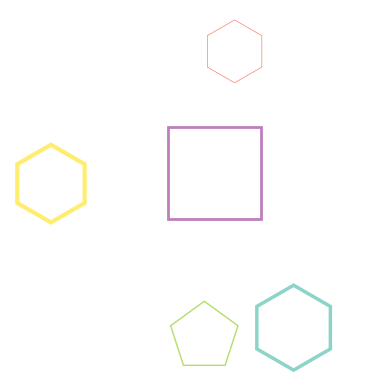[{"shape": "hexagon", "thickness": 2.5, "radius": 0.55, "center": [0.763, 0.149]}, {"shape": "hexagon", "thickness": 0.5, "radius": 0.41, "center": [0.609, 0.867]}, {"shape": "pentagon", "thickness": 1, "radius": 0.46, "center": [0.531, 0.126]}, {"shape": "square", "thickness": 2, "radius": 0.6, "center": [0.557, 0.552]}, {"shape": "hexagon", "thickness": 3, "radius": 0.5, "center": [0.132, 0.523]}]